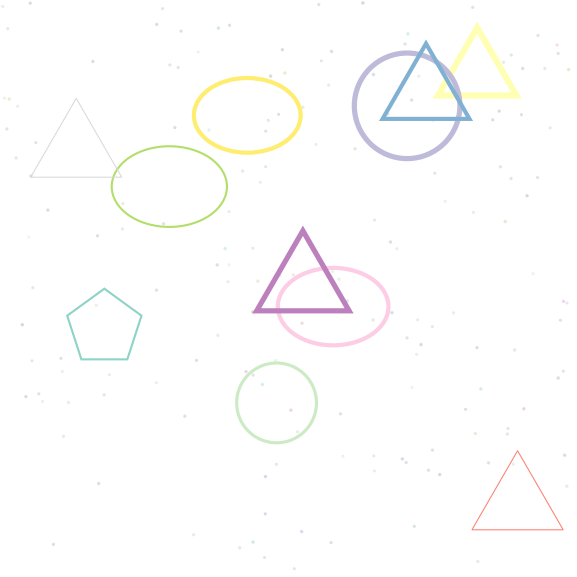[{"shape": "pentagon", "thickness": 1, "radius": 0.34, "center": [0.181, 0.432]}, {"shape": "triangle", "thickness": 3, "radius": 0.39, "center": [0.826, 0.873]}, {"shape": "circle", "thickness": 2.5, "radius": 0.46, "center": [0.705, 0.816]}, {"shape": "triangle", "thickness": 0.5, "radius": 0.46, "center": [0.896, 0.127]}, {"shape": "triangle", "thickness": 2, "radius": 0.43, "center": [0.738, 0.837]}, {"shape": "oval", "thickness": 1, "radius": 0.5, "center": [0.293, 0.676]}, {"shape": "oval", "thickness": 2, "radius": 0.48, "center": [0.577, 0.468]}, {"shape": "triangle", "thickness": 0.5, "radius": 0.46, "center": [0.132, 0.738]}, {"shape": "triangle", "thickness": 2.5, "radius": 0.46, "center": [0.524, 0.507]}, {"shape": "circle", "thickness": 1.5, "radius": 0.35, "center": [0.479, 0.301]}, {"shape": "oval", "thickness": 2, "radius": 0.46, "center": [0.428, 0.799]}]